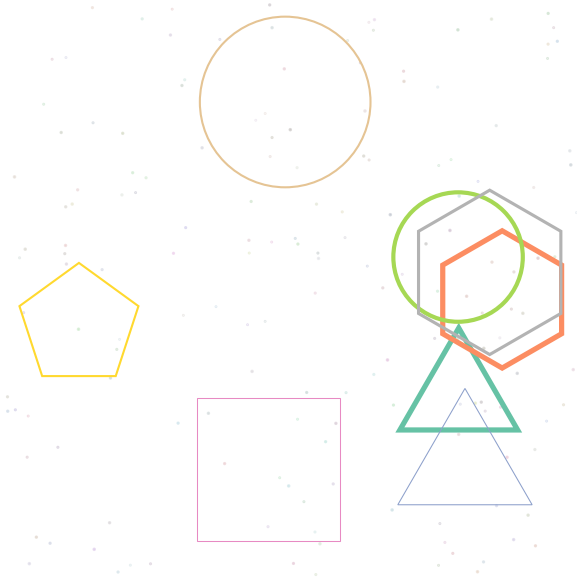[{"shape": "triangle", "thickness": 2.5, "radius": 0.59, "center": [0.794, 0.313]}, {"shape": "hexagon", "thickness": 2.5, "radius": 0.59, "center": [0.87, 0.481]}, {"shape": "triangle", "thickness": 0.5, "radius": 0.67, "center": [0.805, 0.192]}, {"shape": "square", "thickness": 0.5, "radius": 0.62, "center": [0.465, 0.186]}, {"shape": "circle", "thickness": 2, "radius": 0.56, "center": [0.793, 0.554]}, {"shape": "pentagon", "thickness": 1, "radius": 0.54, "center": [0.137, 0.436]}, {"shape": "circle", "thickness": 1, "radius": 0.74, "center": [0.494, 0.823]}, {"shape": "hexagon", "thickness": 1.5, "radius": 0.71, "center": [0.848, 0.528]}]